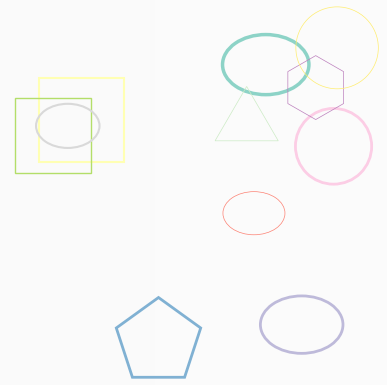[{"shape": "oval", "thickness": 2.5, "radius": 0.56, "center": [0.686, 0.832]}, {"shape": "square", "thickness": 1.5, "radius": 0.54, "center": [0.211, 0.688]}, {"shape": "oval", "thickness": 2, "radius": 0.53, "center": [0.779, 0.157]}, {"shape": "oval", "thickness": 0.5, "radius": 0.4, "center": [0.655, 0.446]}, {"shape": "pentagon", "thickness": 2, "radius": 0.57, "center": [0.409, 0.113]}, {"shape": "square", "thickness": 1, "radius": 0.49, "center": [0.137, 0.648]}, {"shape": "circle", "thickness": 2, "radius": 0.49, "center": [0.861, 0.62]}, {"shape": "oval", "thickness": 1.5, "radius": 0.41, "center": [0.175, 0.673]}, {"shape": "hexagon", "thickness": 0.5, "radius": 0.42, "center": [0.815, 0.773]}, {"shape": "triangle", "thickness": 0.5, "radius": 0.47, "center": [0.637, 0.681]}, {"shape": "circle", "thickness": 0.5, "radius": 0.53, "center": [0.87, 0.876]}]